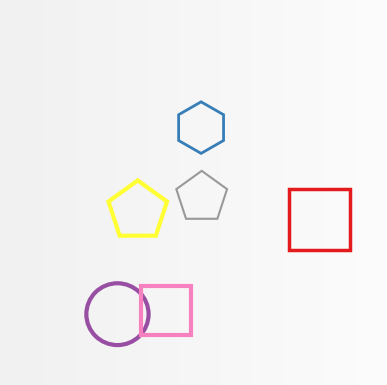[{"shape": "square", "thickness": 2.5, "radius": 0.39, "center": [0.825, 0.43]}, {"shape": "hexagon", "thickness": 2, "radius": 0.33, "center": [0.519, 0.669]}, {"shape": "circle", "thickness": 3, "radius": 0.4, "center": [0.303, 0.184]}, {"shape": "pentagon", "thickness": 3, "radius": 0.4, "center": [0.355, 0.452]}, {"shape": "square", "thickness": 3, "radius": 0.32, "center": [0.429, 0.193]}, {"shape": "pentagon", "thickness": 1.5, "radius": 0.34, "center": [0.521, 0.487]}]